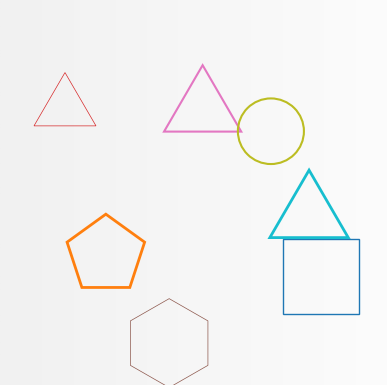[{"shape": "square", "thickness": 1, "radius": 0.49, "center": [0.828, 0.282]}, {"shape": "pentagon", "thickness": 2, "radius": 0.53, "center": [0.273, 0.338]}, {"shape": "triangle", "thickness": 0.5, "radius": 0.46, "center": [0.168, 0.719]}, {"shape": "hexagon", "thickness": 0.5, "radius": 0.58, "center": [0.437, 0.109]}, {"shape": "triangle", "thickness": 1.5, "radius": 0.57, "center": [0.523, 0.716]}, {"shape": "circle", "thickness": 1.5, "radius": 0.43, "center": [0.699, 0.659]}, {"shape": "triangle", "thickness": 2, "radius": 0.58, "center": [0.798, 0.441]}]